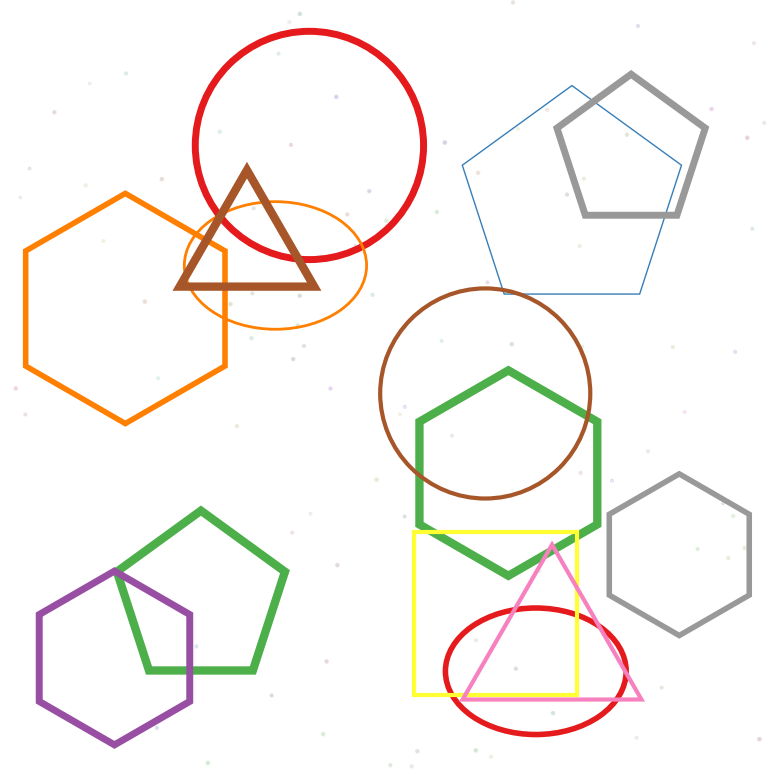[{"shape": "circle", "thickness": 2.5, "radius": 0.74, "center": [0.402, 0.811]}, {"shape": "oval", "thickness": 2, "radius": 0.59, "center": [0.696, 0.128]}, {"shape": "pentagon", "thickness": 0.5, "radius": 0.75, "center": [0.743, 0.739]}, {"shape": "pentagon", "thickness": 3, "radius": 0.57, "center": [0.261, 0.222]}, {"shape": "hexagon", "thickness": 3, "radius": 0.67, "center": [0.66, 0.386]}, {"shape": "hexagon", "thickness": 2.5, "radius": 0.56, "center": [0.149, 0.145]}, {"shape": "hexagon", "thickness": 2, "radius": 0.75, "center": [0.163, 0.599]}, {"shape": "oval", "thickness": 1, "radius": 0.59, "center": [0.358, 0.655]}, {"shape": "square", "thickness": 1.5, "radius": 0.53, "center": [0.644, 0.203]}, {"shape": "triangle", "thickness": 3, "radius": 0.5, "center": [0.321, 0.678]}, {"shape": "circle", "thickness": 1.5, "radius": 0.68, "center": [0.63, 0.489]}, {"shape": "triangle", "thickness": 1.5, "radius": 0.67, "center": [0.717, 0.159]}, {"shape": "pentagon", "thickness": 2.5, "radius": 0.51, "center": [0.82, 0.802]}, {"shape": "hexagon", "thickness": 2, "radius": 0.52, "center": [0.882, 0.28]}]